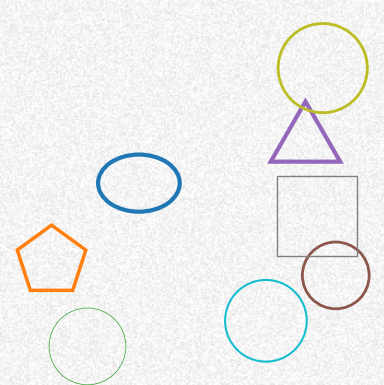[{"shape": "oval", "thickness": 3, "radius": 0.53, "center": [0.361, 0.524]}, {"shape": "pentagon", "thickness": 2.5, "radius": 0.47, "center": [0.134, 0.322]}, {"shape": "circle", "thickness": 0.5, "radius": 0.5, "center": [0.227, 0.1]}, {"shape": "triangle", "thickness": 3, "radius": 0.52, "center": [0.793, 0.632]}, {"shape": "circle", "thickness": 2, "radius": 0.43, "center": [0.872, 0.285]}, {"shape": "square", "thickness": 1, "radius": 0.52, "center": [0.823, 0.438]}, {"shape": "circle", "thickness": 2, "radius": 0.58, "center": [0.838, 0.823]}, {"shape": "circle", "thickness": 1.5, "radius": 0.53, "center": [0.691, 0.167]}]